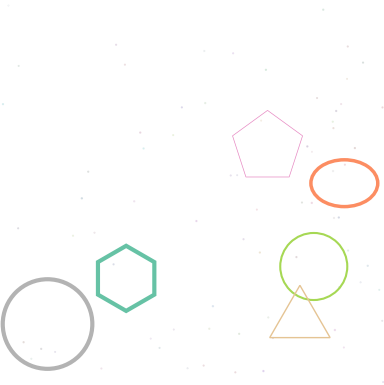[{"shape": "hexagon", "thickness": 3, "radius": 0.42, "center": [0.328, 0.277]}, {"shape": "oval", "thickness": 2.5, "radius": 0.43, "center": [0.894, 0.524]}, {"shape": "pentagon", "thickness": 0.5, "radius": 0.48, "center": [0.695, 0.618]}, {"shape": "circle", "thickness": 1.5, "radius": 0.44, "center": [0.815, 0.308]}, {"shape": "triangle", "thickness": 1, "radius": 0.45, "center": [0.779, 0.168]}, {"shape": "circle", "thickness": 3, "radius": 0.58, "center": [0.123, 0.158]}]